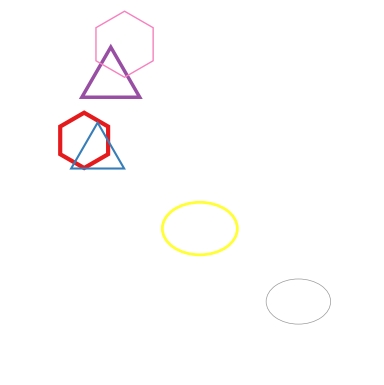[{"shape": "hexagon", "thickness": 3, "radius": 0.36, "center": [0.219, 0.635]}, {"shape": "triangle", "thickness": 1.5, "radius": 0.4, "center": [0.254, 0.602]}, {"shape": "triangle", "thickness": 2.5, "radius": 0.43, "center": [0.288, 0.791]}, {"shape": "oval", "thickness": 2, "radius": 0.49, "center": [0.519, 0.406]}, {"shape": "hexagon", "thickness": 1, "radius": 0.43, "center": [0.324, 0.885]}, {"shape": "oval", "thickness": 0.5, "radius": 0.42, "center": [0.775, 0.217]}]